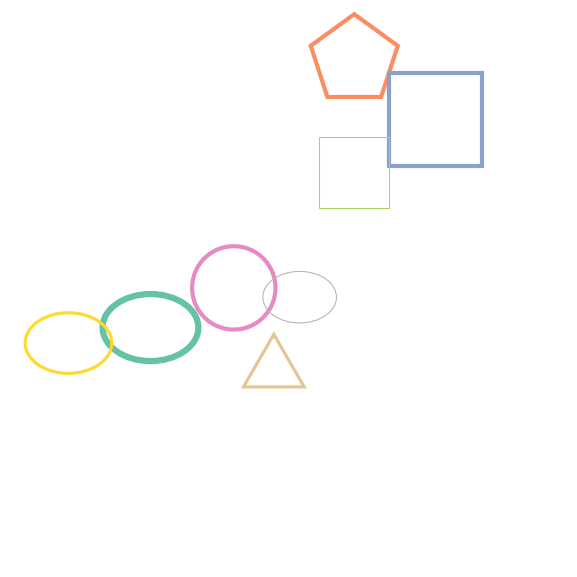[{"shape": "oval", "thickness": 3, "radius": 0.41, "center": [0.261, 0.432]}, {"shape": "pentagon", "thickness": 2, "radius": 0.4, "center": [0.613, 0.895]}, {"shape": "square", "thickness": 2, "radius": 0.4, "center": [0.754, 0.792]}, {"shape": "circle", "thickness": 2, "radius": 0.36, "center": [0.405, 0.501]}, {"shape": "square", "thickness": 0.5, "radius": 0.31, "center": [0.613, 0.701]}, {"shape": "oval", "thickness": 1.5, "radius": 0.38, "center": [0.119, 0.405]}, {"shape": "triangle", "thickness": 1.5, "radius": 0.3, "center": [0.474, 0.359]}, {"shape": "oval", "thickness": 0.5, "radius": 0.32, "center": [0.519, 0.485]}]